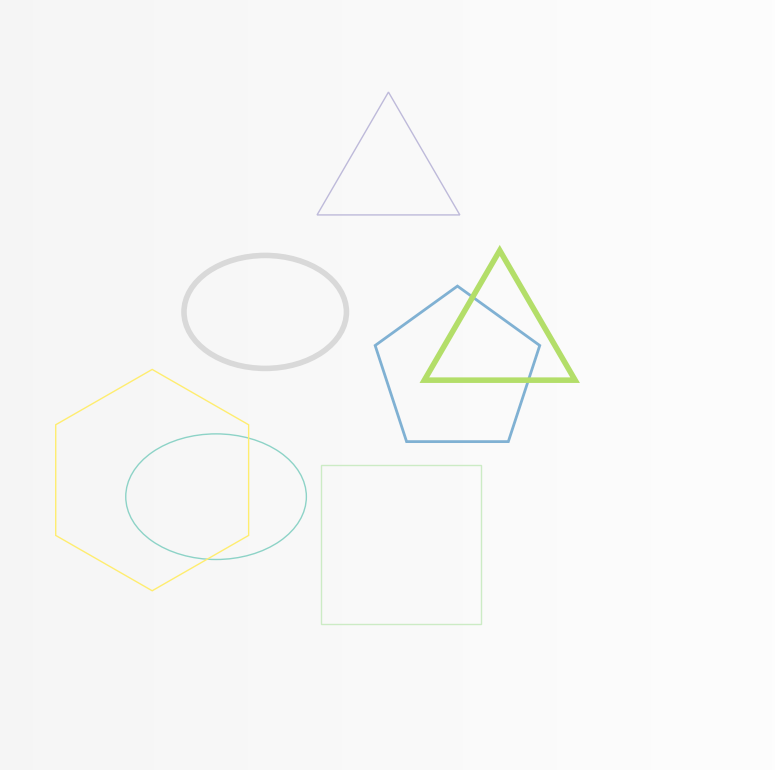[{"shape": "oval", "thickness": 0.5, "radius": 0.58, "center": [0.279, 0.355]}, {"shape": "triangle", "thickness": 0.5, "radius": 0.53, "center": [0.501, 0.774]}, {"shape": "pentagon", "thickness": 1, "radius": 0.56, "center": [0.59, 0.517]}, {"shape": "triangle", "thickness": 2, "radius": 0.56, "center": [0.645, 0.562]}, {"shape": "oval", "thickness": 2, "radius": 0.52, "center": [0.342, 0.595]}, {"shape": "square", "thickness": 0.5, "radius": 0.52, "center": [0.518, 0.293]}, {"shape": "hexagon", "thickness": 0.5, "radius": 0.72, "center": [0.196, 0.377]}]